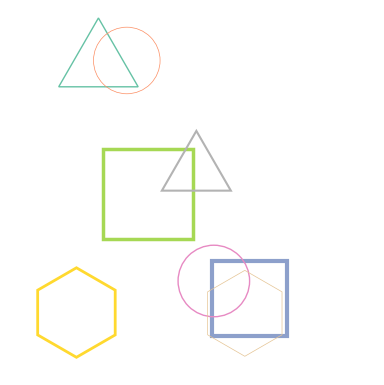[{"shape": "triangle", "thickness": 1, "radius": 0.6, "center": [0.256, 0.834]}, {"shape": "circle", "thickness": 0.5, "radius": 0.43, "center": [0.329, 0.843]}, {"shape": "square", "thickness": 3, "radius": 0.49, "center": [0.648, 0.225]}, {"shape": "circle", "thickness": 1, "radius": 0.46, "center": [0.555, 0.27]}, {"shape": "square", "thickness": 2.5, "radius": 0.58, "center": [0.385, 0.497]}, {"shape": "hexagon", "thickness": 2, "radius": 0.58, "center": [0.199, 0.188]}, {"shape": "hexagon", "thickness": 0.5, "radius": 0.56, "center": [0.636, 0.186]}, {"shape": "triangle", "thickness": 1.5, "radius": 0.52, "center": [0.51, 0.557]}]